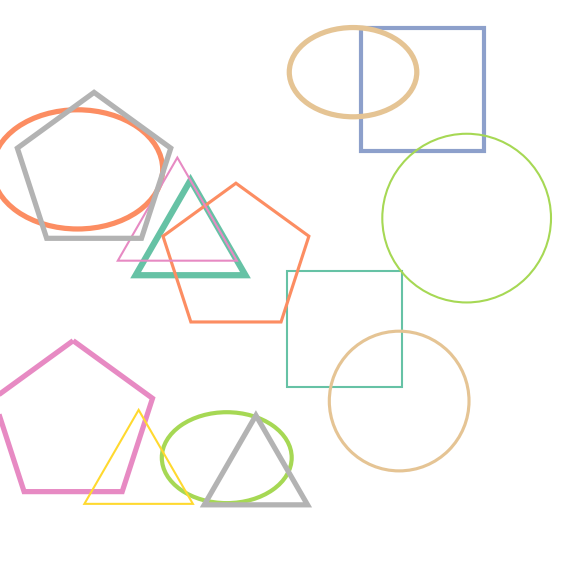[{"shape": "triangle", "thickness": 3, "radius": 0.55, "center": [0.33, 0.577]}, {"shape": "square", "thickness": 1, "radius": 0.5, "center": [0.597, 0.429]}, {"shape": "oval", "thickness": 2.5, "radius": 0.74, "center": [0.134, 0.706]}, {"shape": "pentagon", "thickness": 1.5, "radius": 0.66, "center": [0.409, 0.549]}, {"shape": "square", "thickness": 2, "radius": 0.53, "center": [0.731, 0.844]}, {"shape": "triangle", "thickness": 1, "radius": 0.59, "center": [0.307, 0.607]}, {"shape": "pentagon", "thickness": 2.5, "radius": 0.72, "center": [0.127, 0.265]}, {"shape": "circle", "thickness": 1, "radius": 0.73, "center": [0.808, 0.621]}, {"shape": "oval", "thickness": 2, "radius": 0.56, "center": [0.393, 0.207]}, {"shape": "triangle", "thickness": 1, "radius": 0.54, "center": [0.24, 0.181]}, {"shape": "oval", "thickness": 2.5, "radius": 0.55, "center": [0.611, 0.874]}, {"shape": "circle", "thickness": 1.5, "radius": 0.6, "center": [0.691, 0.305]}, {"shape": "pentagon", "thickness": 2.5, "radius": 0.7, "center": [0.163, 0.699]}, {"shape": "triangle", "thickness": 2.5, "radius": 0.52, "center": [0.443, 0.177]}]